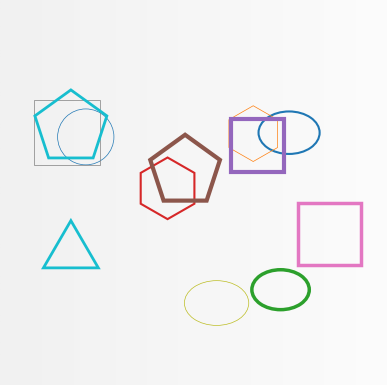[{"shape": "oval", "thickness": 1.5, "radius": 0.39, "center": [0.746, 0.655]}, {"shape": "circle", "thickness": 0.5, "radius": 0.36, "center": [0.221, 0.644]}, {"shape": "hexagon", "thickness": 0.5, "radius": 0.36, "center": [0.653, 0.653]}, {"shape": "oval", "thickness": 2.5, "radius": 0.37, "center": [0.724, 0.248]}, {"shape": "hexagon", "thickness": 1.5, "radius": 0.4, "center": [0.432, 0.511]}, {"shape": "square", "thickness": 3, "radius": 0.34, "center": [0.665, 0.621]}, {"shape": "pentagon", "thickness": 3, "radius": 0.47, "center": [0.478, 0.555]}, {"shape": "square", "thickness": 2.5, "radius": 0.41, "center": [0.851, 0.392]}, {"shape": "square", "thickness": 0.5, "radius": 0.42, "center": [0.172, 0.655]}, {"shape": "oval", "thickness": 0.5, "radius": 0.42, "center": [0.559, 0.213]}, {"shape": "triangle", "thickness": 2, "radius": 0.41, "center": [0.183, 0.345]}, {"shape": "pentagon", "thickness": 2, "radius": 0.49, "center": [0.183, 0.669]}]